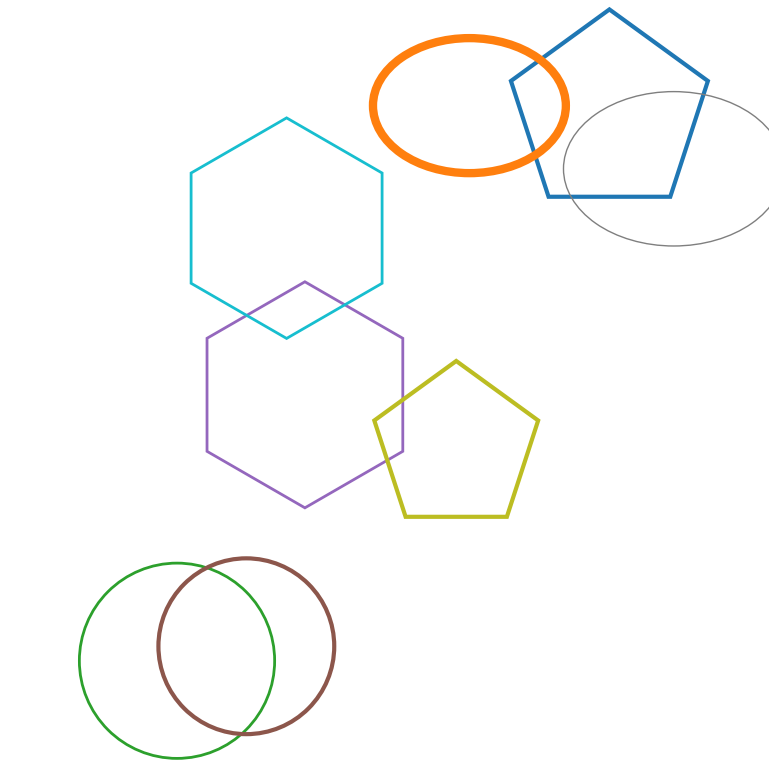[{"shape": "pentagon", "thickness": 1.5, "radius": 0.67, "center": [0.791, 0.853]}, {"shape": "oval", "thickness": 3, "radius": 0.63, "center": [0.61, 0.863]}, {"shape": "circle", "thickness": 1, "radius": 0.63, "center": [0.23, 0.142]}, {"shape": "hexagon", "thickness": 1, "radius": 0.73, "center": [0.396, 0.487]}, {"shape": "circle", "thickness": 1.5, "radius": 0.57, "center": [0.32, 0.161]}, {"shape": "oval", "thickness": 0.5, "radius": 0.72, "center": [0.875, 0.781]}, {"shape": "pentagon", "thickness": 1.5, "radius": 0.56, "center": [0.593, 0.419]}, {"shape": "hexagon", "thickness": 1, "radius": 0.72, "center": [0.372, 0.704]}]